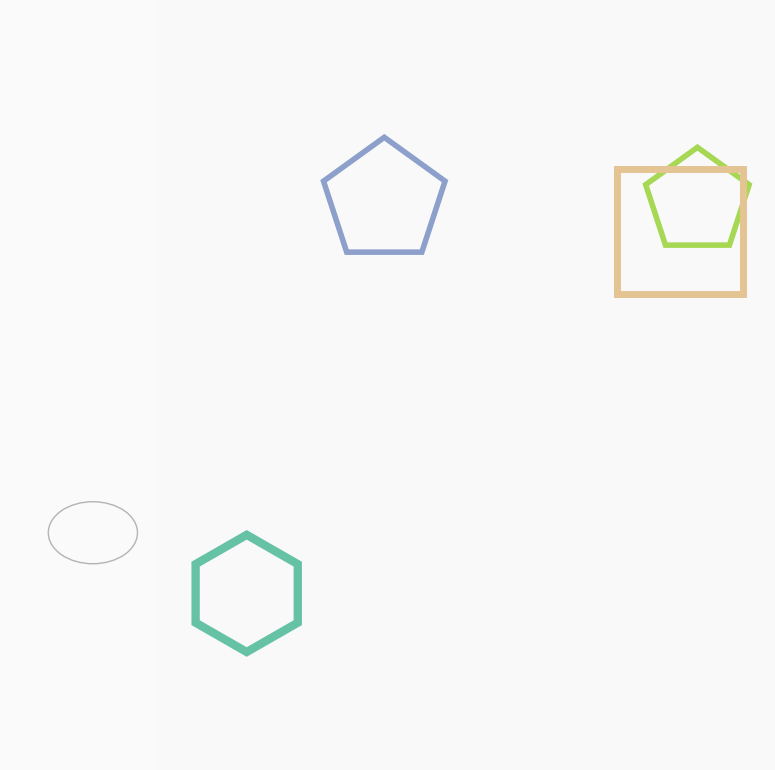[{"shape": "hexagon", "thickness": 3, "radius": 0.38, "center": [0.318, 0.229]}, {"shape": "pentagon", "thickness": 2, "radius": 0.41, "center": [0.496, 0.739]}, {"shape": "pentagon", "thickness": 2, "radius": 0.35, "center": [0.9, 0.738]}, {"shape": "square", "thickness": 2.5, "radius": 0.41, "center": [0.878, 0.699]}, {"shape": "oval", "thickness": 0.5, "radius": 0.29, "center": [0.12, 0.308]}]